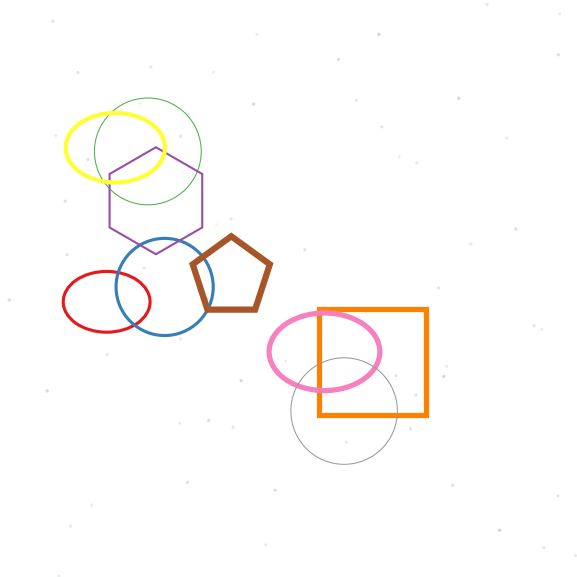[{"shape": "oval", "thickness": 1.5, "radius": 0.38, "center": [0.185, 0.477]}, {"shape": "circle", "thickness": 1.5, "radius": 0.42, "center": [0.285, 0.502]}, {"shape": "circle", "thickness": 0.5, "radius": 0.46, "center": [0.256, 0.737]}, {"shape": "hexagon", "thickness": 1, "radius": 0.46, "center": [0.27, 0.652]}, {"shape": "square", "thickness": 2.5, "radius": 0.46, "center": [0.645, 0.372]}, {"shape": "oval", "thickness": 2, "radius": 0.43, "center": [0.2, 0.743]}, {"shape": "pentagon", "thickness": 3, "radius": 0.35, "center": [0.4, 0.52]}, {"shape": "oval", "thickness": 2.5, "radius": 0.48, "center": [0.562, 0.39]}, {"shape": "circle", "thickness": 0.5, "radius": 0.46, "center": [0.596, 0.287]}]